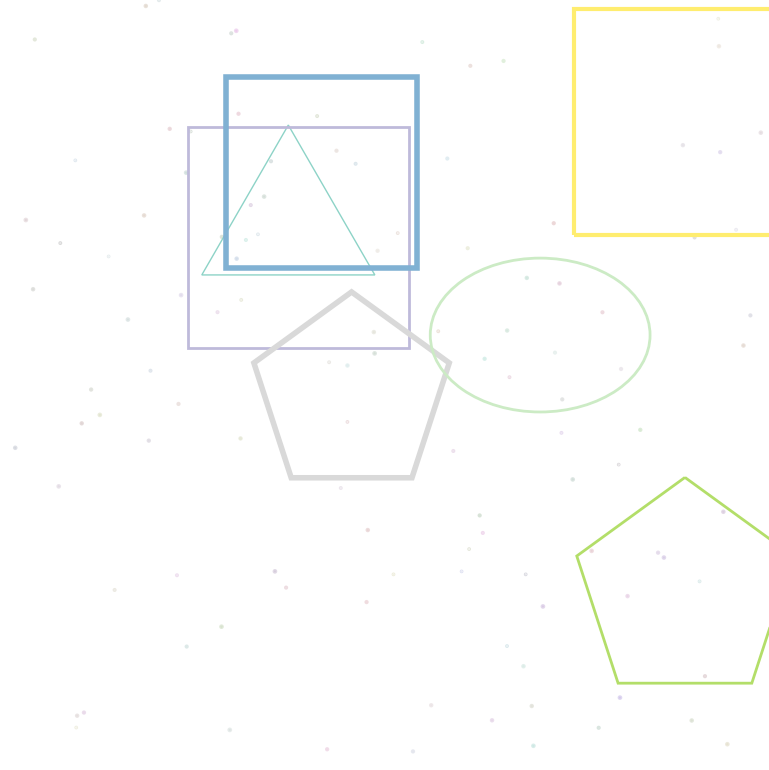[{"shape": "triangle", "thickness": 0.5, "radius": 0.65, "center": [0.374, 0.708]}, {"shape": "square", "thickness": 1, "radius": 0.72, "center": [0.388, 0.692]}, {"shape": "square", "thickness": 2, "radius": 0.62, "center": [0.418, 0.777]}, {"shape": "pentagon", "thickness": 1, "radius": 0.74, "center": [0.89, 0.232]}, {"shape": "pentagon", "thickness": 2, "radius": 0.67, "center": [0.457, 0.487]}, {"shape": "oval", "thickness": 1, "radius": 0.71, "center": [0.701, 0.565]}, {"shape": "square", "thickness": 1.5, "radius": 0.73, "center": [0.893, 0.842]}]